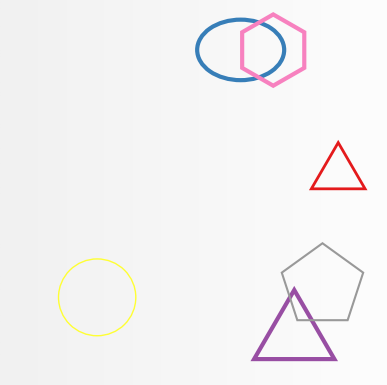[{"shape": "triangle", "thickness": 2, "radius": 0.4, "center": [0.873, 0.55]}, {"shape": "oval", "thickness": 3, "radius": 0.56, "center": [0.621, 0.87]}, {"shape": "triangle", "thickness": 3, "radius": 0.6, "center": [0.759, 0.127]}, {"shape": "circle", "thickness": 1, "radius": 0.5, "center": [0.251, 0.228]}, {"shape": "hexagon", "thickness": 3, "radius": 0.46, "center": [0.705, 0.87]}, {"shape": "pentagon", "thickness": 1.5, "radius": 0.55, "center": [0.832, 0.258]}]